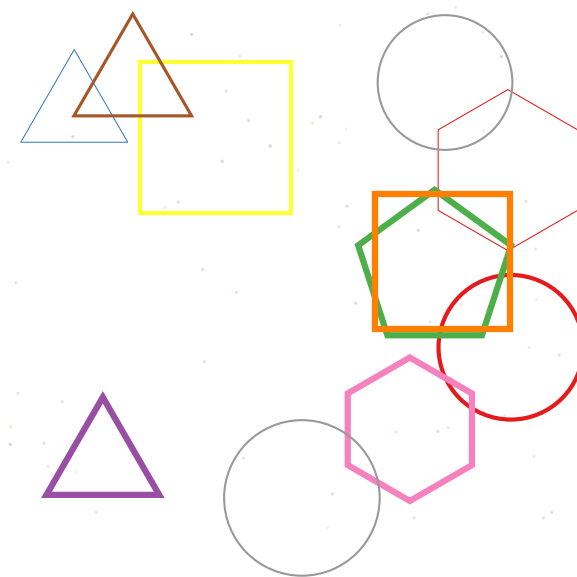[{"shape": "circle", "thickness": 2, "radius": 0.63, "center": [0.885, 0.398]}, {"shape": "hexagon", "thickness": 0.5, "radius": 0.7, "center": [0.879, 0.705]}, {"shape": "triangle", "thickness": 0.5, "radius": 0.54, "center": [0.129, 0.806]}, {"shape": "pentagon", "thickness": 3, "radius": 0.7, "center": [0.753, 0.531]}, {"shape": "triangle", "thickness": 3, "radius": 0.56, "center": [0.178, 0.199]}, {"shape": "square", "thickness": 3, "radius": 0.58, "center": [0.766, 0.547]}, {"shape": "square", "thickness": 2, "radius": 0.65, "center": [0.373, 0.76]}, {"shape": "triangle", "thickness": 1.5, "radius": 0.59, "center": [0.23, 0.857]}, {"shape": "hexagon", "thickness": 3, "radius": 0.62, "center": [0.71, 0.256]}, {"shape": "circle", "thickness": 1, "radius": 0.58, "center": [0.771, 0.856]}, {"shape": "circle", "thickness": 1, "radius": 0.67, "center": [0.523, 0.137]}]